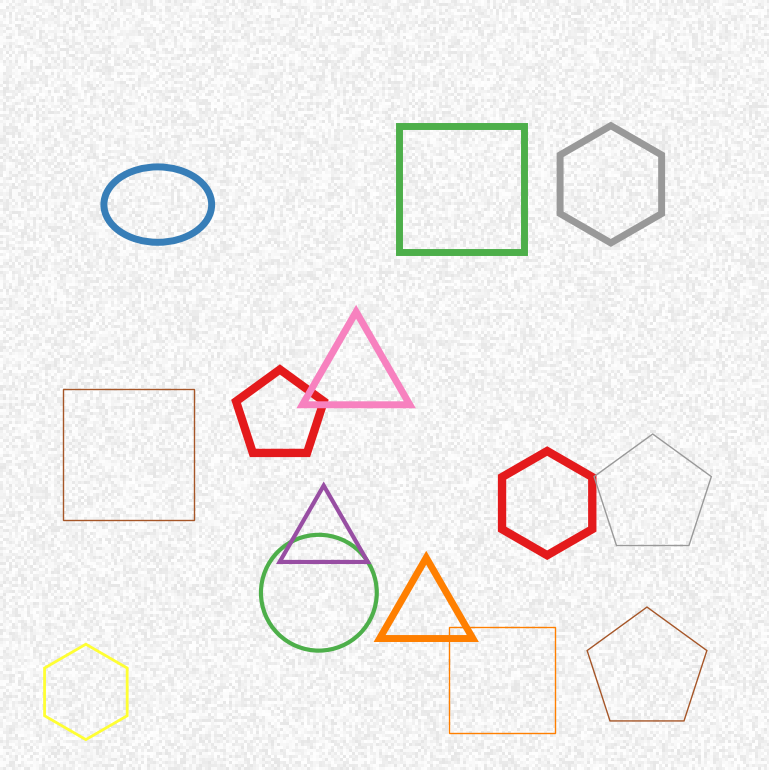[{"shape": "hexagon", "thickness": 3, "radius": 0.34, "center": [0.711, 0.347]}, {"shape": "pentagon", "thickness": 3, "radius": 0.3, "center": [0.364, 0.46]}, {"shape": "oval", "thickness": 2.5, "radius": 0.35, "center": [0.205, 0.734]}, {"shape": "circle", "thickness": 1.5, "radius": 0.38, "center": [0.414, 0.23]}, {"shape": "square", "thickness": 2.5, "radius": 0.41, "center": [0.599, 0.755]}, {"shape": "triangle", "thickness": 1.5, "radius": 0.33, "center": [0.42, 0.303]}, {"shape": "triangle", "thickness": 2.5, "radius": 0.35, "center": [0.554, 0.206]}, {"shape": "square", "thickness": 0.5, "radius": 0.34, "center": [0.652, 0.117]}, {"shape": "hexagon", "thickness": 1, "radius": 0.31, "center": [0.112, 0.101]}, {"shape": "square", "thickness": 0.5, "radius": 0.43, "center": [0.167, 0.409]}, {"shape": "pentagon", "thickness": 0.5, "radius": 0.41, "center": [0.84, 0.13]}, {"shape": "triangle", "thickness": 2.5, "radius": 0.4, "center": [0.462, 0.515]}, {"shape": "hexagon", "thickness": 2.5, "radius": 0.38, "center": [0.793, 0.761]}, {"shape": "pentagon", "thickness": 0.5, "radius": 0.4, "center": [0.848, 0.356]}]